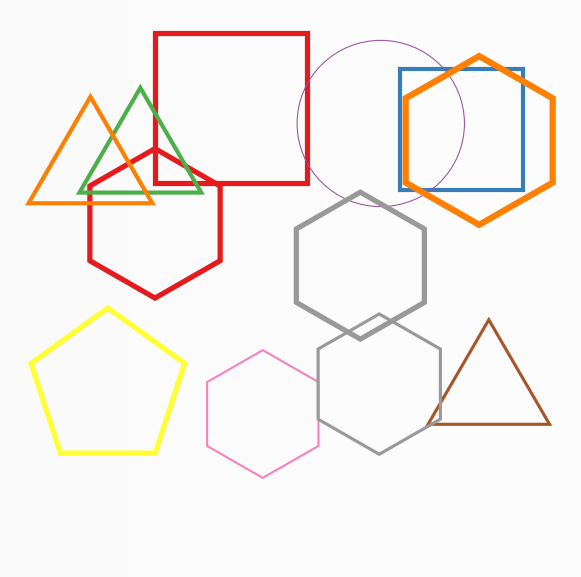[{"shape": "hexagon", "thickness": 2.5, "radius": 0.65, "center": [0.267, 0.612]}, {"shape": "square", "thickness": 2.5, "radius": 0.65, "center": [0.397, 0.812]}, {"shape": "square", "thickness": 2, "radius": 0.53, "center": [0.794, 0.775]}, {"shape": "triangle", "thickness": 2, "radius": 0.6, "center": [0.241, 0.726]}, {"shape": "circle", "thickness": 0.5, "radius": 0.72, "center": [0.655, 0.785]}, {"shape": "hexagon", "thickness": 3, "radius": 0.73, "center": [0.824, 0.756]}, {"shape": "triangle", "thickness": 2, "radius": 0.61, "center": [0.156, 0.709]}, {"shape": "pentagon", "thickness": 2.5, "radius": 0.69, "center": [0.186, 0.327]}, {"shape": "triangle", "thickness": 1.5, "radius": 0.6, "center": [0.841, 0.325]}, {"shape": "hexagon", "thickness": 1, "radius": 0.55, "center": [0.452, 0.282]}, {"shape": "hexagon", "thickness": 2.5, "radius": 0.64, "center": [0.62, 0.539]}, {"shape": "hexagon", "thickness": 1.5, "radius": 0.61, "center": [0.652, 0.334]}]